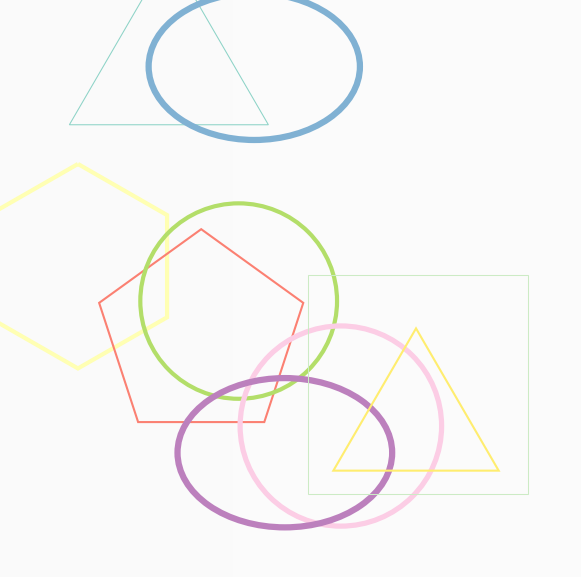[{"shape": "triangle", "thickness": 0.5, "radius": 0.99, "center": [0.291, 0.882]}, {"shape": "hexagon", "thickness": 2, "radius": 0.89, "center": [0.134, 0.538]}, {"shape": "pentagon", "thickness": 1, "radius": 0.92, "center": [0.346, 0.418]}, {"shape": "oval", "thickness": 3, "radius": 0.91, "center": [0.437, 0.884]}, {"shape": "circle", "thickness": 2, "radius": 0.85, "center": [0.411, 0.478]}, {"shape": "circle", "thickness": 2.5, "radius": 0.87, "center": [0.586, 0.261]}, {"shape": "oval", "thickness": 3, "radius": 0.92, "center": [0.49, 0.215]}, {"shape": "square", "thickness": 0.5, "radius": 0.95, "center": [0.719, 0.334]}, {"shape": "triangle", "thickness": 1, "radius": 0.82, "center": [0.716, 0.266]}]